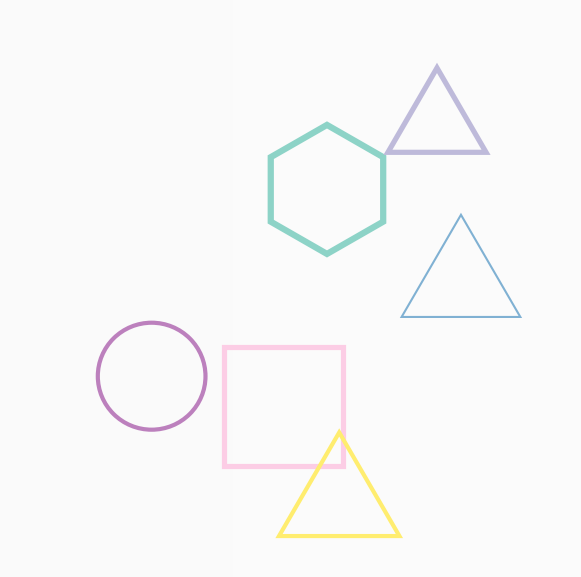[{"shape": "hexagon", "thickness": 3, "radius": 0.56, "center": [0.563, 0.671]}, {"shape": "triangle", "thickness": 2.5, "radius": 0.49, "center": [0.752, 0.784]}, {"shape": "triangle", "thickness": 1, "radius": 0.59, "center": [0.793, 0.509]}, {"shape": "square", "thickness": 2.5, "radius": 0.51, "center": [0.489, 0.295]}, {"shape": "circle", "thickness": 2, "radius": 0.46, "center": [0.261, 0.348]}, {"shape": "triangle", "thickness": 2, "radius": 0.6, "center": [0.584, 0.131]}]